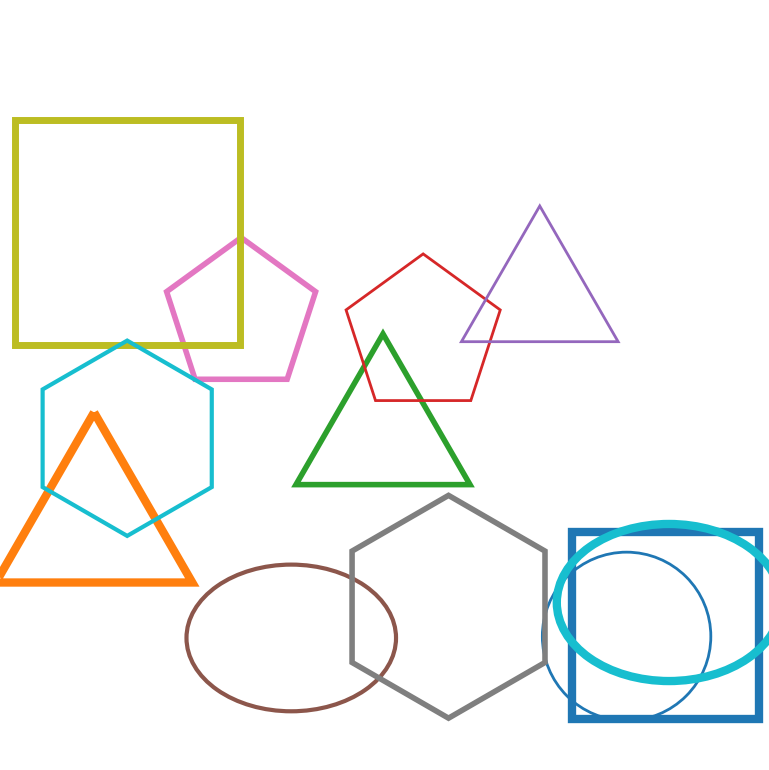[{"shape": "circle", "thickness": 1, "radius": 0.55, "center": [0.814, 0.174]}, {"shape": "square", "thickness": 3, "radius": 0.61, "center": [0.864, 0.187]}, {"shape": "triangle", "thickness": 3, "radius": 0.74, "center": [0.122, 0.317]}, {"shape": "triangle", "thickness": 2, "radius": 0.65, "center": [0.497, 0.436]}, {"shape": "pentagon", "thickness": 1, "radius": 0.53, "center": [0.55, 0.565]}, {"shape": "triangle", "thickness": 1, "radius": 0.59, "center": [0.701, 0.615]}, {"shape": "oval", "thickness": 1.5, "radius": 0.68, "center": [0.378, 0.171]}, {"shape": "pentagon", "thickness": 2, "radius": 0.51, "center": [0.313, 0.59]}, {"shape": "hexagon", "thickness": 2, "radius": 0.72, "center": [0.583, 0.212]}, {"shape": "square", "thickness": 2.5, "radius": 0.73, "center": [0.165, 0.698]}, {"shape": "oval", "thickness": 3, "radius": 0.73, "center": [0.869, 0.218]}, {"shape": "hexagon", "thickness": 1.5, "radius": 0.63, "center": [0.165, 0.431]}]